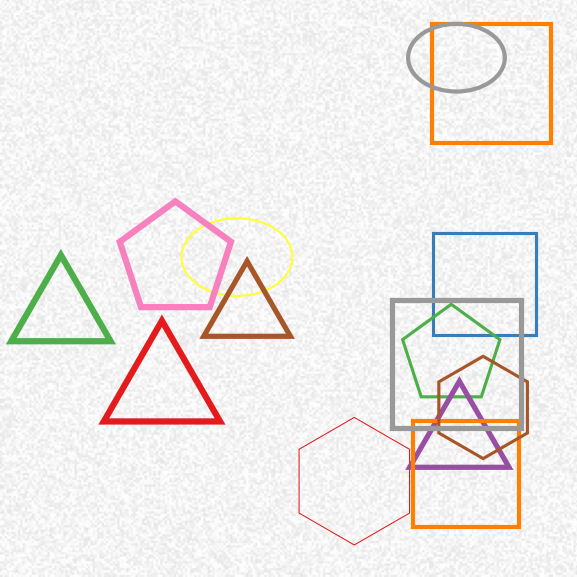[{"shape": "triangle", "thickness": 3, "radius": 0.58, "center": [0.28, 0.327]}, {"shape": "hexagon", "thickness": 0.5, "radius": 0.55, "center": [0.613, 0.166]}, {"shape": "square", "thickness": 1.5, "radius": 0.45, "center": [0.838, 0.507]}, {"shape": "triangle", "thickness": 3, "radius": 0.5, "center": [0.105, 0.458]}, {"shape": "pentagon", "thickness": 1.5, "radius": 0.44, "center": [0.781, 0.384]}, {"shape": "triangle", "thickness": 2.5, "radius": 0.5, "center": [0.795, 0.24]}, {"shape": "square", "thickness": 2, "radius": 0.46, "center": [0.807, 0.179]}, {"shape": "square", "thickness": 2, "radius": 0.52, "center": [0.852, 0.855]}, {"shape": "oval", "thickness": 1, "radius": 0.48, "center": [0.41, 0.554]}, {"shape": "triangle", "thickness": 2.5, "radius": 0.43, "center": [0.428, 0.46]}, {"shape": "hexagon", "thickness": 1.5, "radius": 0.44, "center": [0.837, 0.294]}, {"shape": "pentagon", "thickness": 3, "radius": 0.51, "center": [0.304, 0.549]}, {"shape": "oval", "thickness": 2, "radius": 0.42, "center": [0.79, 0.899]}, {"shape": "square", "thickness": 2.5, "radius": 0.56, "center": [0.79, 0.369]}]